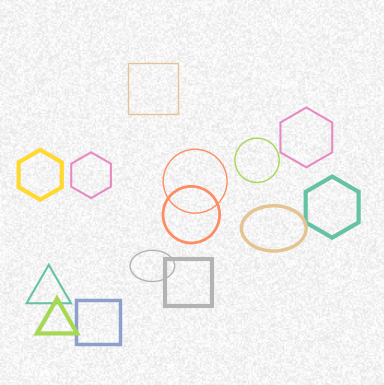[{"shape": "triangle", "thickness": 1.5, "radius": 0.33, "center": [0.127, 0.246]}, {"shape": "hexagon", "thickness": 3, "radius": 0.4, "center": [0.863, 0.462]}, {"shape": "circle", "thickness": 1, "radius": 0.42, "center": [0.507, 0.529]}, {"shape": "circle", "thickness": 2, "radius": 0.37, "center": [0.497, 0.442]}, {"shape": "square", "thickness": 2.5, "radius": 0.29, "center": [0.255, 0.164]}, {"shape": "hexagon", "thickness": 1.5, "radius": 0.3, "center": [0.237, 0.545]}, {"shape": "hexagon", "thickness": 1.5, "radius": 0.39, "center": [0.796, 0.643]}, {"shape": "circle", "thickness": 1, "radius": 0.29, "center": [0.668, 0.584]}, {"shape": "triangle", "thickness": 3, "radius": 0.3, "center": [0.148, 0.164]}, {"shape": "hexagon", "thickness": 3, "radius": 0.32, "center": [0.105, 0.546]}, {"shape": "oval", "thickness": 2.5, "radius": 0.42, "center": [0.711, 0.407]}, {"shape": "square", "thickness": 1, "radius": 0.33, "center": [0.397, 0.77]}, {"shape": "oval", "thickness": 1, "radius": 0.29, "center": [0.396, 0.309]}, {"shape": "square", "thickness": 3, "radius": 0.31, "center": [0.489, 0.266]}]